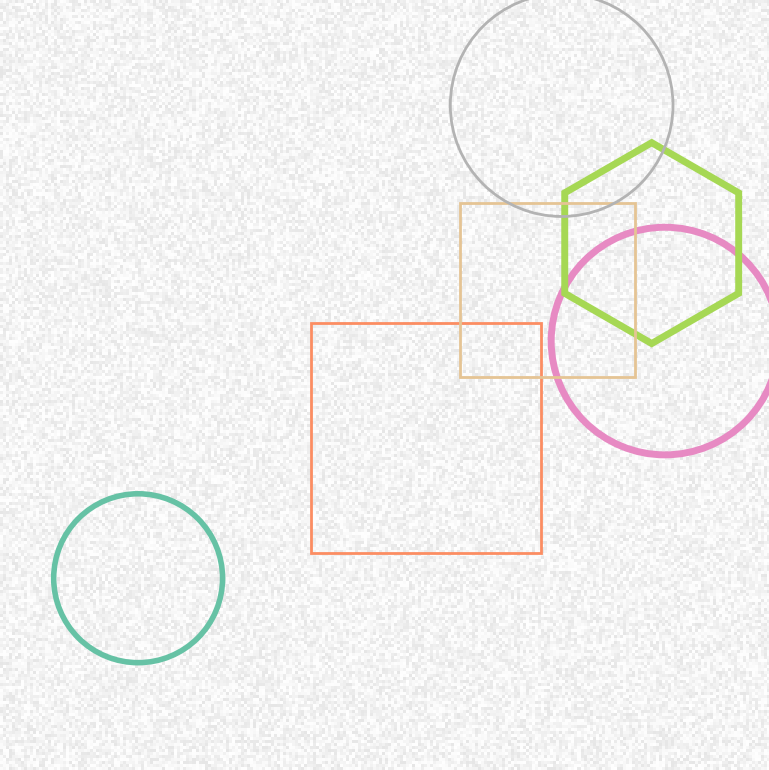[{"shape": "circle", "thickness": 2, "radius": 0.55, "center": [0.179, 0.249]}, {"shape": "square", "thickness": 1, "radius": 0.75, "center": [0.553, 0.431]}, {"shape": "circle", "thickness": 2.5, "radius": 0.74, "center": [0.864, 0.557]}, {"shape": "hexagon", "thickness": 2.5, "radius": 0.65, "center": [0.846, 0.684]}, {"shape": "square", "thickness": 1, "radius": 0.57, "center": [0.711, 0.623]}, {"shape": "circle", "thickness": 1, "radius": 0.72, "center": [0.729, 0.863]}]